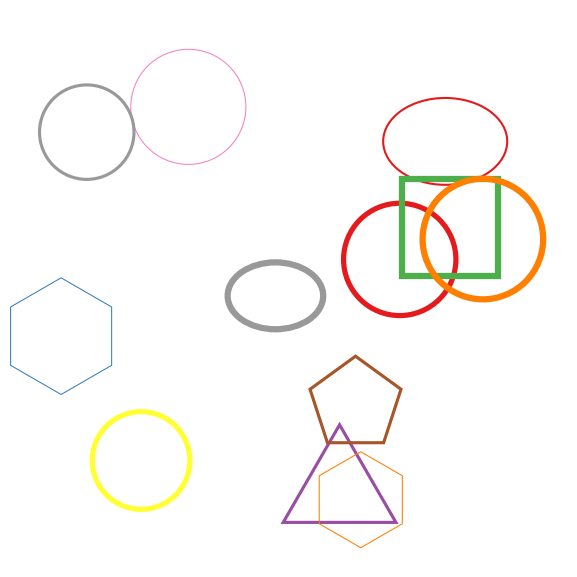[{"shape": "oval", "thickness": 1, "radius": 0.54, "center": [0.771, 0.754]}, {"shape": "circle", "thickness": 2.5, "radius": 0.49, "center": [0.692, 0.55]}, {"shape": "hexagon", "thickness": 0.5, "radius": 0.51, "center": [0.106, 0.417]}, {"shape": "square", "thickness": 3, "radius": 0.42, "center": [0.779, 0.605]}, {"shape": "triangle", "thickness": 1.5, "radius": 0.56, "center": [0.588, 0.151]}, {"shape": "circle", "thickness": 3, "radius": 0.52, "center": [0.836, 0.585]}, {"shape": "hexagon", "thickness": 0.5, "radius": 0.42, "center": [0.625, 0.134]}, {"shape": "circle", "thickness": 2.5, "radius": 0.42, "center": [0.244, 0.202]}, {"shape": "pentagon", "thickness": 1.5, "radius": 0.41, "center": [0.616, 0.3]}, {"shape": "circle", "thickness": 0.5, "radius": 0.5, "center": [0.326, 0.814]}, {"shape": "oval", "thickness": 3, "radius": 0.41, "center": [0.477, 0.487]}, {"shape": "circle", "thickness": 1.5, "radius": 0.41, "center": [0.15, 0.77]}]